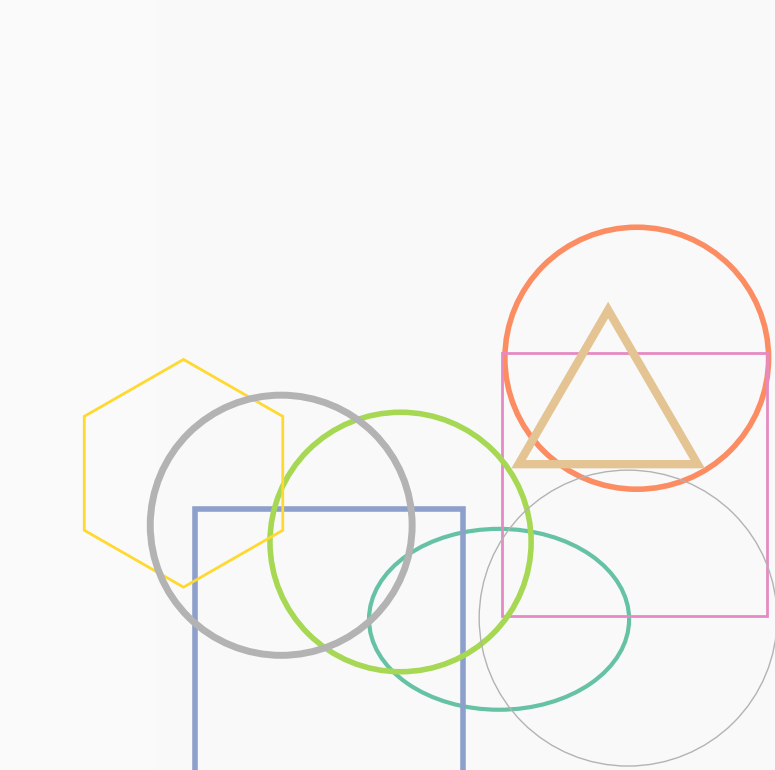[{"shape": "oval", "thickness": 1.5, "radius": 0.84, "center": [0.644, 0.196]}, {"shape": "circle", "thickness": 2, "radius": 0.85, "center": [0.822, 0.535]}, {"shape": "square", "thickness": 2, "radius": 0.86, "center": [0.424, 0.167]}, {"shape": "square", "thickness": 1, "radius": 0.85, "center": [0.819, 0.371]}, {"shape": "circle", "thickness": 2, "radius": 0.84, "center": [0.517, 0.296]}, {"shape": "hexagon", "thickness": 1, "radius": 0.74, "center": [0.237, 0.385]}, {"shape": "triangle", "thickness": 3, "radius": 0.67, "center": [0.785, 0.464]}, {"shape": "circle", "thickness": 2.5, "radius": 0.84, "center": [0.363, 0.318]}, {"shape": "circle", "thickness": 0.5, "radius": 0.96, "center": [0.81, 0.197]}]